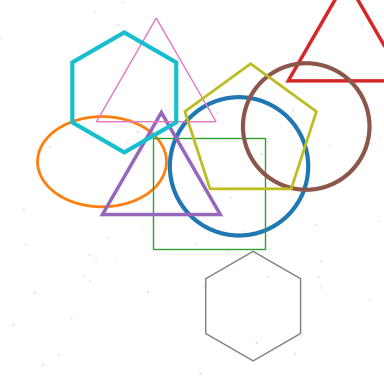[{"shape": "circle", "thickness": 3, "radius": 0.9, "center": [0.621, 0.568]}, {"shape": "oval", "thickness": 2, "radius": 0.84, "center": [0.265, 0.58]}, {"shape": "square", "thickness": 1, "radius": 0.72, "center": [0.543, 0.497]}, {"shape": "triangle", "thickness": 2.5, "radius": 0.87, "center": [0.9, 0.877]}, {"shape": "triangle", "thickness": 2.5, "radius": 0.88, "center": [0.419, 0.531]}, {"shape": "circle", "thickness": 3, "radius": 0.82, "center": [0.795, 0.671]}, {"shape": "triangle", "thickness": 1, "radius": 0.9, "center": [0.406, 0.774]}, {"shape": "hexagon", "thickness": 1, "radius": 0.71, "center": [0.658, 0.205]}, {"shape": "pentagon", "thickness": 2, "radius": 0.9, "center": [0.651, 0.655]}, {"shape": "hexagon", "thickness": 3, "radius": 0.78, "center": [0.323, 0.76]}]